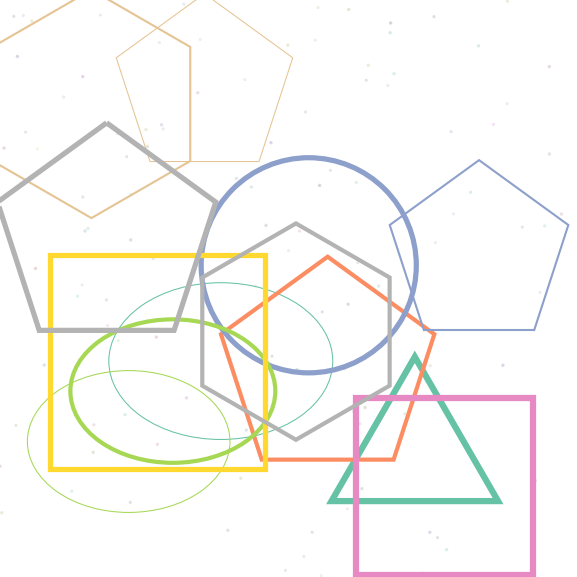[{"shape": "triangle", "thickness": 3, "radius": 0.83, "center": [0.718, 0.215]}, {"shape": "oval", "thickness": 0.5, "radius": 0.97, "center": [0.382, 0.374]}, {"shape": "pentagon", "thickness": 2, "radius": 0.97, "center": [0.567, 0.36]}, {"shape": "circle", "thickness": 2.5, "radius": 0.93, "center": [0.535, 0.54]}, {"shape": "pentagon", "thickness": 1, "radius": 0.81, "center": [0.83, 0.559]}, {"shape": "square", "thickness": 3, "radius": 0.77, "center": [0.77, 0.157]}, {"shape": "oval", "thickness": 0.5, "radius": 0.88, "center": [0.223, 0.235]}, {"shape": "oval", "thickness": 2, "radius": 0.89, "center": [0.299, 0.322]}, {"shape": "square", "thickness": 2.5, "radius": 0.93, "center": [0.273, 0.372]}, {"shape": "pentagon", "thickness": 0.5, "radius": 0.8, "center": [0.354, 0.849]}, {"shape": "hexagon", "thickness": 1, "radius": 0.99, "center": [0.158, 0.819]}, {"shape": "pentagon", "thickness": 2.5, "radius": 0.99, "center": [0.185, 0.588]}, {"shape": "hexagon", "thickness": 2, "radius": 0.94, "center": [0.512, 0.425]}]